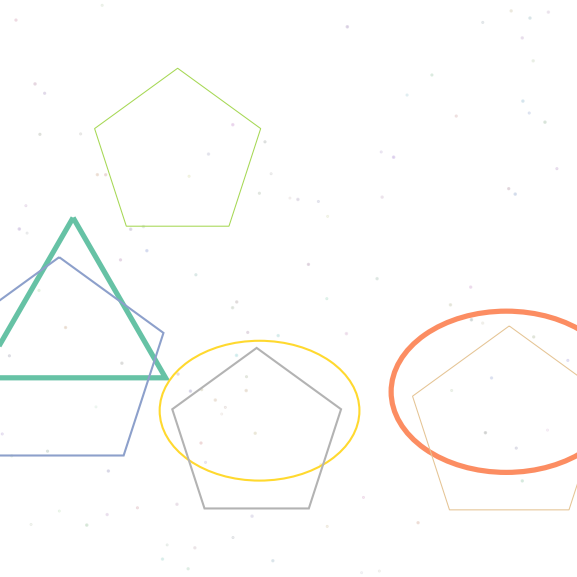[{"shape": "triangle", "thickness": 2.5, "radius": 0.92, "center": [0.127, 0.437]}, {"shape": "oval", "thickness": 2.5, "radius": 1.0, "center": [0.877, 0.321]}, {"shape": "pentagon", "thickness": 1, "radius": 0.95, "center": [0.102, 0.364]}, {"shape": "pentagon", "thickness": 0.5, "radius": 0.76, "center": [0.308, 0.73]}, {"shape": "oval", "thickness": 1, "radius": 0.86, "center": [0.449, 0.288]}, {"shape": "pentagon", "thickness": 0.5, "radius": 0.88, "center": [0.882, 0.259]}, {"shape": "pentagon", "thickness": 1, "radius": 0.77, "center": [0.444, 0.243]}]